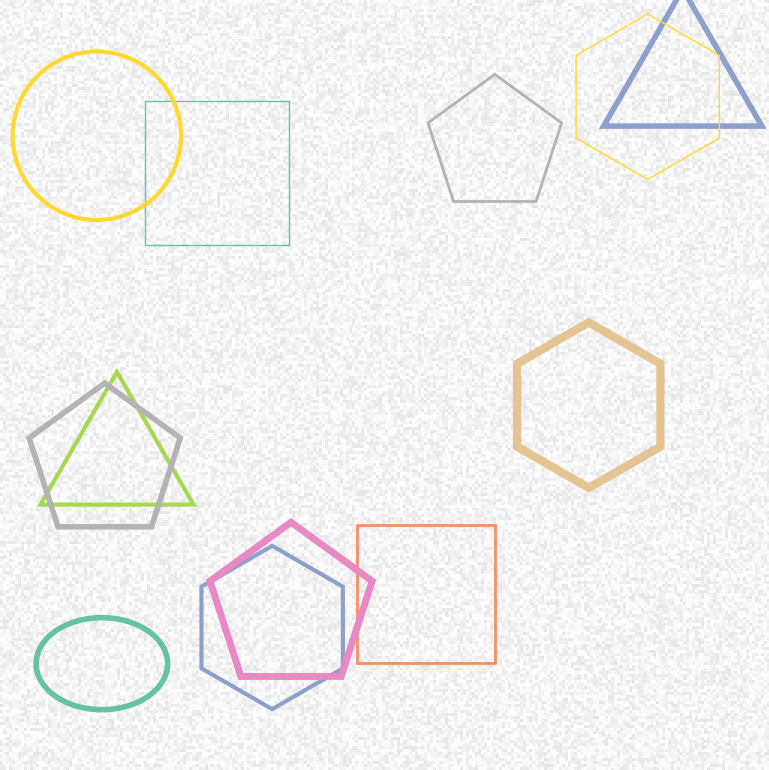[{"shape": "square", "thickness": 0.5, "radius": 0.47, "center": [0.282, 0.775]}, {"shape": "oval", "thickness": 2, "radius": 0.43, "center": [0.132, 0.138]}, {"shape": "square", "thickness": 1, "radius": 0.45, "center": [0.553, 0.229]}, {"shape": "hexagon", "thickness": 1.5, "radius": 0.53, "center": [0.353, 0.185]}, {"shape": "triangle", "thickness": 2, "radius": 0.59, "center": [0.887, 0.896]}, {"shape": "pentagon", "thickness": 2.5, "radius": 0.55, "center": [0.378, 0.211]}, {"shape": "triangle", "thickness": 1.5, "radius": 0.57, "center": [0.152, 0.402]}, {"shape": "hexagon", "thickness": 0.5, "radius": 0.54, "center": [0.841, 0.874]}, {"shape": "circle", "thickness": 1.5, "radius": 0.55, "center": [0.126, 0.824]}, {"shape": "hexagon", "thickness": 3, "radius": 0.54, "center": [0.765, 0.474]}, {"shape": "pentagon", "thickness": 2, "radius": 0.52, "center": [0.136, 0.399]}, {"shape": "pentagon", "thickness": 1, "radius": 0.46, "center": [0.643, 0.812]}]